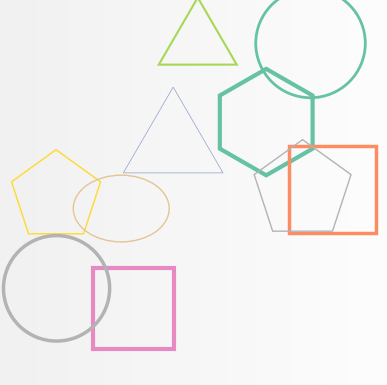[{"shape": "circle", "thickness": 2, "radius": 0.71, "center": [0.801, 0.888]}, {"shape": "hexagon", "thickness": 3, "radius": 0.69, "center": [0.687, 0.683]}, {"shape": "square", "thickness": 2.5, "radius": 0.56, "center": [0.859, 0.507]}, {"shape": "triangle", "thickness": 0.5, "radius": 0.74, "center": [0.447, 0.625]}, {"shape": "square", "thickness": 3, "radius": 0.53, "center": [0.345, 0.199]}, {"shape": "triangle", "thickness": 1.5, "radius": 0.58, "center": [0.51, 0.89]}, {"shape": "pentagon", "thickness": 1, "radius": 0.6, "center": [0.145, 0.49]}, {"shape": "oval", "thickness": 1, "radius": 0.62, "center": [0.313, 0.458]}, {"shape": "pentagon", "thickness": 1, "radius": 0.66, "center": [0.781, 0.506]}, {"shape": "circle", "thickness": 2.5, "radius": 0.68, "center": [0.146, 0.251]}]